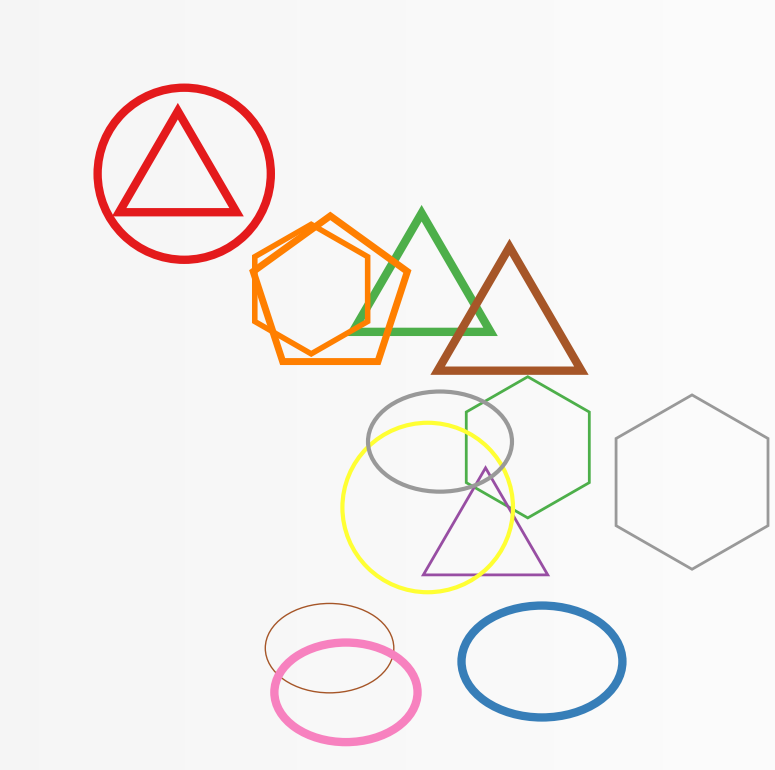[{"shape": "triangle", "thickness": 3, "radius": 0.44, "center": [0.229, 0.768]}, {"shape": "circle", "thickness": 3, "radius": 0.56, "center": [0.238, 0.774]}, {"shape": "oval", "thickness": 3, "radius": 0.52, "center": [0.699, 0.141]}, {"shape": "triangle", "thickness": 3, "radius": 0.51, "center": [0.544, 0.62]}, {"shape": "hexagon", "thickness": 1, "radius": 0.46, "center": [0.681, 0.419]}, {"shape": "triangle", "thickness": 1, "radius": 0.46, "center": [0.627, 0.3]}, {"shape": "pentagon", "thickness": 2.5, "radius": 0.52, "center": [0.426, 0.615]}, {"shape": "hexagon", "thickness": 2, "radius": 0.42, "center": [0.402, 0.625]}, {"shape": "circle", "thickness": 1.5, "radius": 0.55, "center": [0.552, 0.341]}, {"shape": "triangle", "thickness": 3, "radius": 0.54, "center": [0.657, 0.572]}, {"shape": "oval", "thickness": 0.5, "radius": 0.41, "center": [0.425, 0.158]}, {"shape": "oval", "thickness": 3, "radius": 0.46, "center": [0.446, 0.101]}, {"shape": "hexagon", "thickness": 1, "radius": 0.57, "center": [0.893, 0.374]}, {"shape": "oval", "thickness": 1.5, "radius": 0.46, "center": [0.568, 0.427]}]